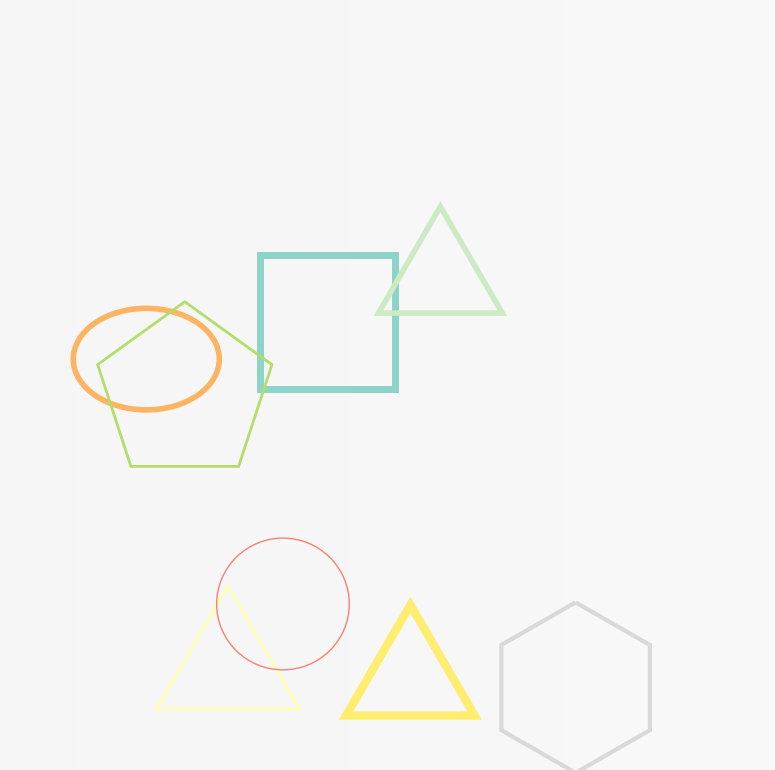[{"shape": "square", "thickness": 2.5, "radius": 0.43, "center": [0.423, 0.582]}, {"shape": "triangle", "thickness": 1, "radius": 0.53, "center": [0.294, 0.133]}, {"shape": "circle", "thickness": 0.5, "radius": 0.43, "center": [0.365, 0.216]}, {"shape": "oval", "thickness": 2, "radius": 0.47, "center": [0.189, 0.534]}, {"shape": "pentagon", "thickness": 1, "radius": 0.59, "center": [0.238, 0.49]}, {"shape": "hexagon", "thickness": 1.5, "radius": 0.55, "center": [0.743, 0.107]}, {"shape": "triangle", "thickness": 2, "radius": 0.46, "center": [0.568, 0.64]}, {"shape": "triangle", "thickness": 3, "radius": 0.48, "center": [0.529, 0.119]}]